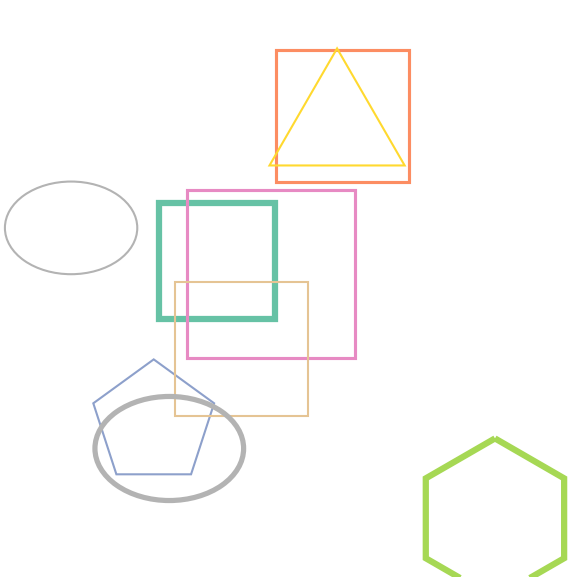[{"shape": "square", "thickness": 3, "radius": 0.5, "center": [0.376, 0.547]}, {"shape": "square", "thickness": 1.5, "radius": 0.57, "center": [0.593, 0.798]}, {"shape": "pentagon", "thickness": 1, "radius": 0.55, "center": [0.266, 0.267]}, {"shape": "square", "thickness": 1.5, "radius": 0.73, "center": [0.469, 0.525]}, {"shape": "hexagon", "thickness": 3, "radius": 0.69, "center": [0.857, 0.102]}, {"shape": "triangle", "thickness": 1, "radius": 0.68, "center": [0.584, 0.78]}, {"shape": "square", "thickness": 1, "radius": 0.58, "center": [0.418, 0.395]}, {"shape": "oval", "thickness": 2.5, "radius": 0.64, "center": [0.293, 0.223]}, {"shape": "oval", "thickness": 1, "radius": 0.57, "center": [0.123, 0.605]}]